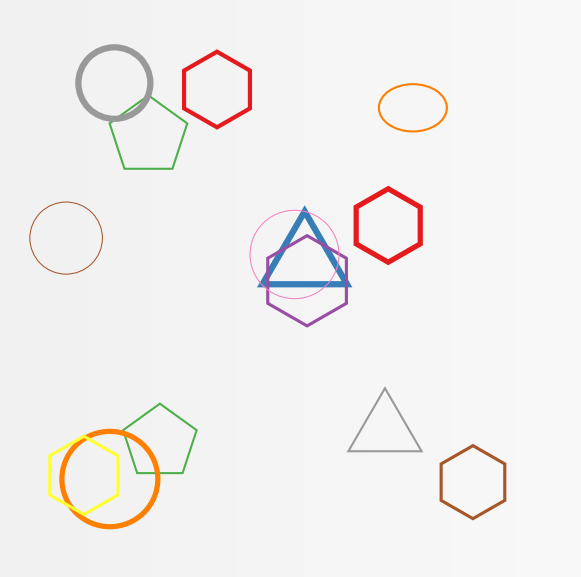[{"shape": "hexagon", "thickness": 2.5, "radius": 0.32, "center": [0.668, 0.609]}, {"shape": "hexagon", "thickness": 2, "radius": 0.33, "center": [0.373, 0.844]}, {"shape": "triangle", "thickness": 3, "radius": 0.42, "center": [0.524, 0.549]}, {"shape": "pentagon", "thickness": 1, "radius": 0.35, "center": [0.255, 0.764]}, {"shape": "pentagon", "thickness": 1, "radius": 0.33, "center": [0.275, 0.234]}, {"shape": "hexagon", "thickness": 1.5, "radius": 0.39, "center": [0.528, 0.513]}, {"shape": "oval", "thickness": 1, "radius": 0.29, "center": [0.71, 0.812]}, {"shape": "circle", "thickness": 2.5, "radius": 0.41, "center": [0.189, 0.17]}, {"shape": "hexagon", "thickness": 1.5, "radius": 0.34, "center": [0.144, 0.176]}, {"shape": "circle", "thickness": 0.5, "radius": 0.31, "center": [0.114, 0.587]}, {"shape": "hexagon", "thickness": 1.5, "radius": 0.32, "center": [0.814, 0.164]}, {"shape": "circle", "thickness": 0.5, "radius": 0.38, "center": [0.507, 0.558]}, {"shape": "circle", "thickness": 3, "radius": 0.31, "center": [0.197, 0.855]}, {"shape": "triangle", "thickness": 1, "radius": 0.36, "center": [0.662, 0.254]}]